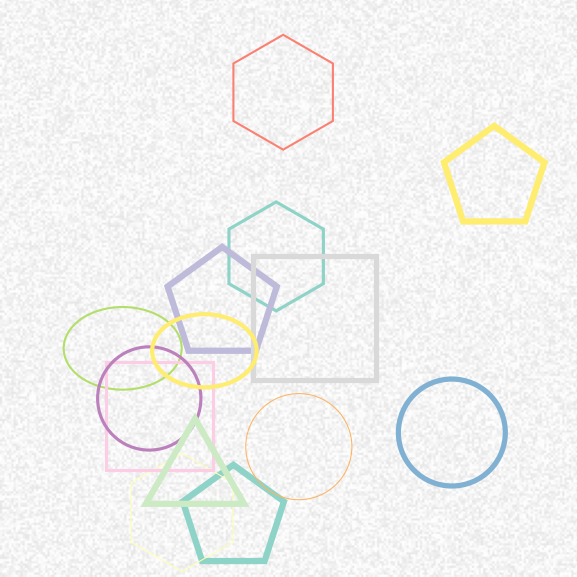[{"shape": "hexagon", "thickness": 1.5, "radius": 0.47, "center": [0.478, 0.555]}, {"shape": "pentagon", "thickness": 3, "radius": 0.46, "center": [0.404, 0.102]}, {"shape": "hexagon", "thickness": 0.5, "radius": 0.51, "center": [0.315, 0.112]}, {"shape": "pentagon", "thickness": 3, "radius": 0.5, "center": [0.385, 0.472]}, {"shape": "hexagon", "thickness": 1, "radius": 0.5, "center": [0.49, 0.839]}, {"shape": "circle", "thickness": 2.5, "radius": 0.46, "center": [0.782, 0.25]}, {"shape": "circle", "thickness": 0.5, "radius": 0.46, "center": [0.517, 0.226]}, {"shape": "oval", "thickness": 1, "radius": 0.51, "center": [0.212, 0.396]}, {"shape": "square", "thickness": 1.5, "radius": 0.46, "center": [0.276, 0.279]}, {"shape": "square", "thickness": 2.5, "radius": 0.54, "center": [0.545, 0.449]}, {"shape": "circle", "thickness": 1.5, "radius": 0.45, "center": [0.258, 0.309]}, {"shape": "triangle", "thickness": 3, "radius": 0.49, "center": [0.338, 0.176]}, {"shape": "pentagon", "thickness": 3, "radius": 0.46, "center": [0.856, 0.69]}, {"shape": "oval", "thickness": 2, "radius": 0.45, "center": [0.354, 0.392]}]